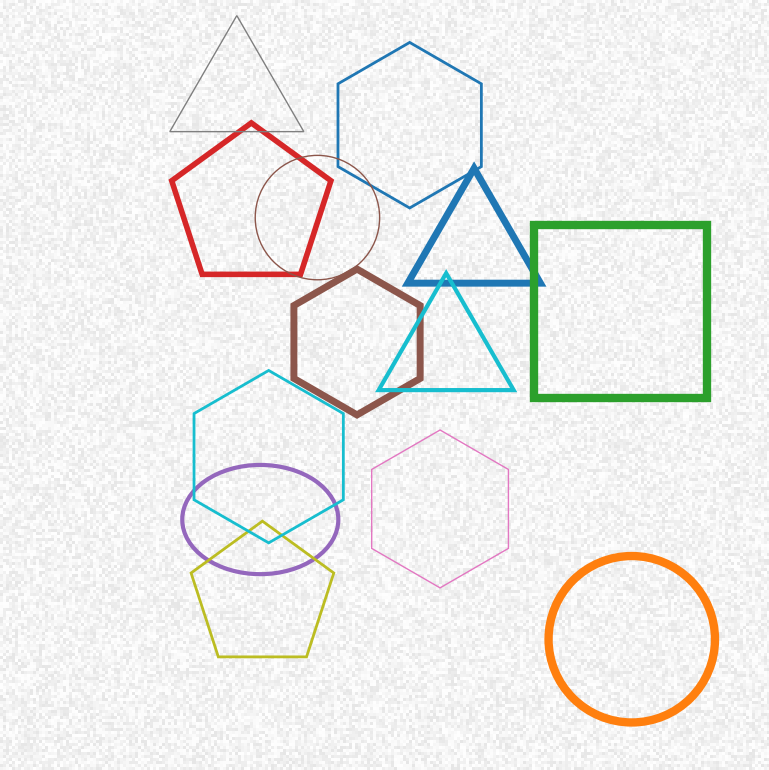[{"shape": "triangle", "thickness": 2.5, "radius": 0.5, "center": [0.616, 0.682]}, {"shape": "hexagon", "thickness": 1, "radius": 0.54, "center": [0.532, 0.837]}, {"shape": "circle", "thickness": 3, "radius": 0.54, "center": [0.82, 0.17]}, {"shape": "square", "thickness": 3, "radius": 0.56, "center": [0.806, 0.595]}, {"shape": "pentagon", "thickness": 2, "radius": 0.54, "center": [0.326, 0.732]}, {"shape": "oval", "thickness": 1.5, "radius": 0.51, "center": [0.338, 0.325]}, {"shape": "circle", "thickness": 0.5, "radius": 0.4, "center": [0.412, 0.717]}, {"shape": "hexagon", "thickness": 2.5, "radius": 0.47, "center": [0.464, 0.556]}, {"shape": "hexagon", "thickness": 0.5, "radius": 0.51, "center": [0.572, 0.339]}, {"shape": "triangle", "thickness": 0.5, "radius": 0.5, "center": [0.308, 0.879]}, {"shape": "pentagon", "thickness": 1, "radius": 0.49, "center": [0.341, 0.226]}, {"shape": "hexagon", "thickness": 1, "radius": 0.56, "center": [0.349, 0.407]}, {"shape": "triangle", "thickness": 1.5, "radius": 0.51, "center": [0.579, 0.544]}]